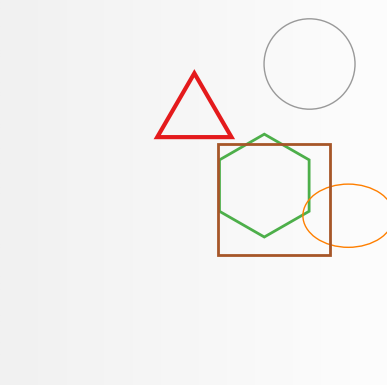[{"shape": "triangle", "thickness": 3, "radius": 0.55, "center": [0.502, 0.699]}, {"shape": "hexagon", "thickness": 2, "radius": 0.67, "center": [0.682, 0.518]}, {"shape": "oval", "thickness": 1, "radius": 0.59, "center": [0.899, 0.44]}, {"shape": "square", "thickness": 2, "radius": 0.72, "center": [0.706, 0.483]}, {"shape": "circle", "thickness": 1, "radius": 0.59, "center": [0.799, 0.834]}]